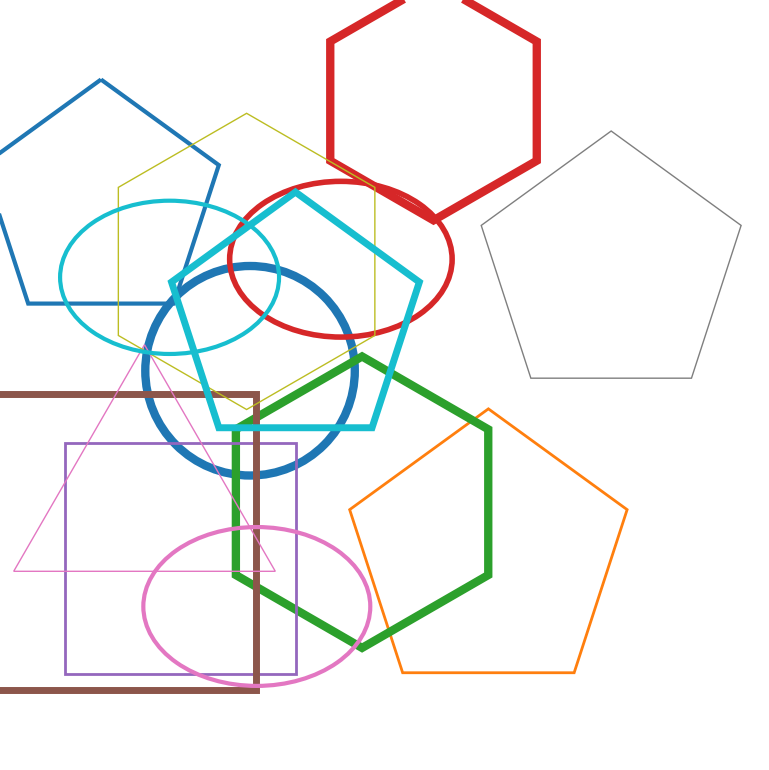[{"shape": "circle", "thickness": 3, "radius": 0.68, "center": [0.325, 0.519]}, {"shape": "pentagon", "thickness": 1.5, "radius": 0.8, "center": [0.131, 0.736]}, {"shape": "pentagon", "thickness": 1, "radius": 0.95, "center": [0.634, 0.28]}, {"shape": "hexagon", "thickness": 3, "radius": 0.95, "center": [0.47, 0.348]}, {"shape": "oval", "thickness": 2, "radius": 0.72, "center": [0.443, 0.663]}, {"shape": "hexagon", "thickness": 3, "radius": 0.77, "center": [0.563, 0.869]}, {"shape": "square", "thickness": 1, "radius": 0.75, "center": [0.235, 0.275]}, {"shape": "square", "thickness": 2.5, "radius": 0.96, "center": [0.14, 0.296]}, {"shape": "triangle", "thickness": 0.5, "radius": 0.98, "center": [0.188, 0.356]}, {"shape": "oval", "thickness": 1.5, "radius": 0.74, "center": [0.334, 0.212]}, {"shape": "pentagon", "thickness": 0.5, "radius": 0.89, "center": [0.794, 0.652]}, {"shape": "hexagon", "thickness": 0.5, "radius": 0.96, "center": [0.32, 0.66]}, {"shape": "oval", "thickness": 1.5, "radius": 0.71, "center": [0.22, 0.64]}, {"shape": "pentagon", "thickness": 2.5, "radius": 0.85, "center": [0.384, 0.581]}]